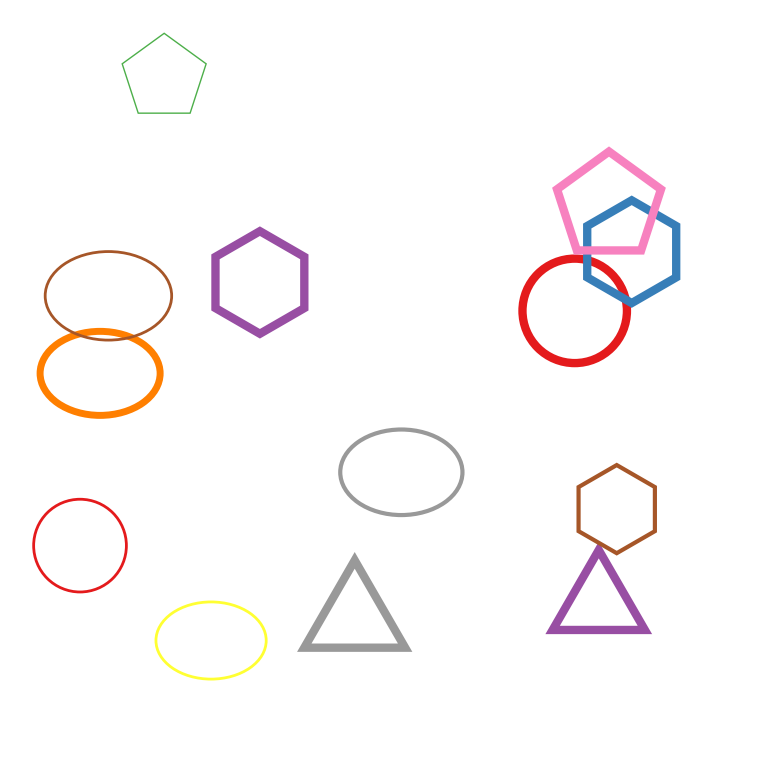[{"shape": "circle", "thickness": 3, "radius": 0.34, "center": [0.746, 0.596]}, {"shape": "circle", "thickness": 1, "radius": 0.3, "center": [0.104, 0.291]}, {"shape": "hexagon", "thickness": 3, "radius": 0.33, "center": [0.82, 0.673]}, {"shape": "pentagon", "thickness": 0.5, "radius": 0.29, "center": [0.213, 0.899]}, {"shape": "hexagon", "thickness": 3, "radius": 0.33, "center": [0.338, 0.633]}, {"shape": "triangle", "thickness": 3, "radius": 0.35, "center": [0.778, 0.216]}, {"shape": "oval", "thickness": 2.5, "radius": 0.39, "center": [0.13, 0.515]}, {"shape": "oval", "thickness": 1, "radius": 0.36, "center": [0.274, 0.168]}, {"shape": "oval", "thickness": 1, "radius": 0.41, "center": [0.141, 0.616]}, {"shape": "hexagon", "thickness": 1.5, "radius": 0.29, "center": [0.801, 0.339]}, {"shape": "pentagon", "thickness": 3, "radius": 0.35, "center": [0.791, 0.732]}, {"shape": "triangle", "thickness": 3, "radius": 0.38, "center": [0.461, 0.197]}, {"shape": "oval", "thickness": 1.5, "radius": 0.4, "center": [0.521, 0.387]}]